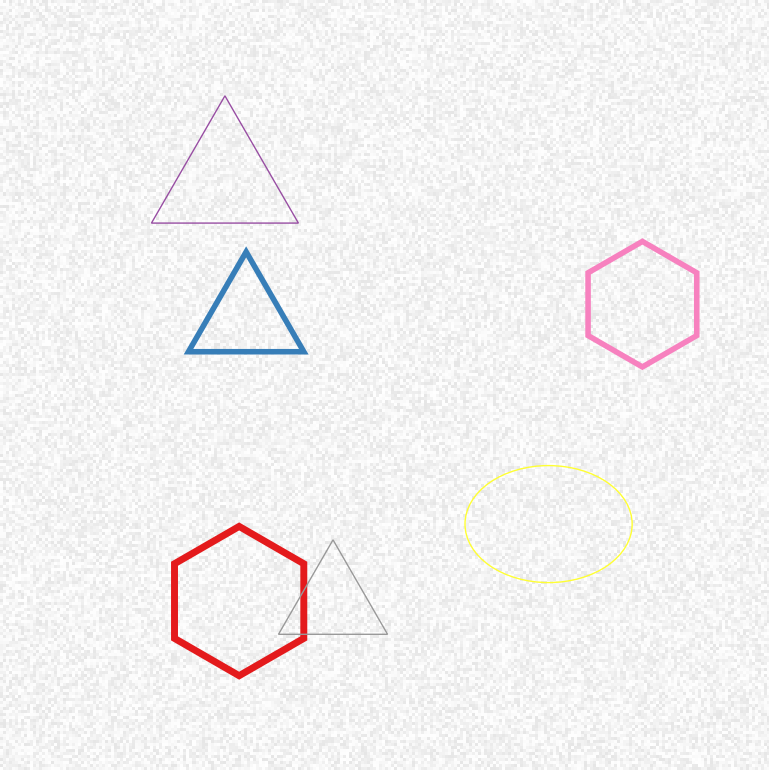[{"shape": "hexagon", "thickness": 2.5, "radius": 0.48, "center": [0.311, 0.219]}, {"shape": "triangle", "thickness": 2, "radius": 0.43, "center": [0.32, 0.586]}, {"shape": "triangle", "thickness": 0.5, "radius": 0.55, "center": [0.292, 0.765]}, {"shape": "oval", "thickness": 0.5, "radius": 0.54, "center": [0.712, 0.319]}, {"shape": "hexagon", "thickness": 2, "radius": 0.41, "center": [0.834, 0.605]}, {"shape": "triangle", "thickness": 0.5, "radius": 0.41, "center": [0.432, 0.217]}]